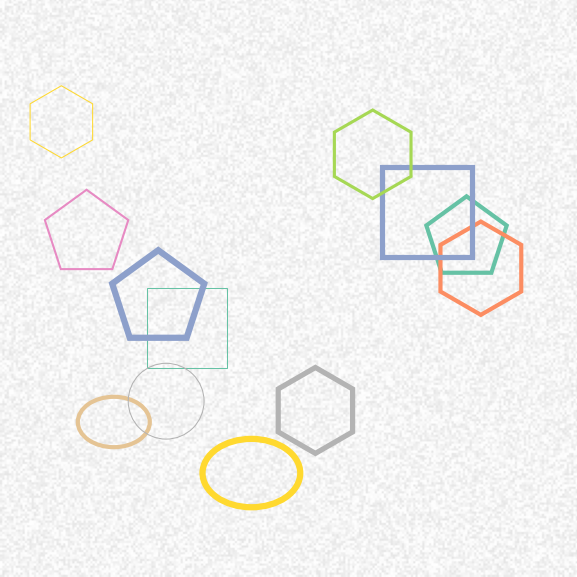[{"shape": "square", "thickness": 0.5, "radius": 0.35, "center": [0.324, 0.432]}, {"shape": "pentagon", "thickness": 2, "radius": 0.37, "center": [0.808, 0.586]}, {"shape": "hexagon", "thickness": 2, "radius": 0.4, "center": [0.833, 0.535]}, {"shape": "square", "thickness": 2.5, "radius": 0.39, "center": [0.74, 0.632]}, {"shape": "pentagon", "thickness": 3, "radius": 0.42, "center": [0.274, 0.482]}, {"shape": "pentagon", "thickness": 1, "radius": 0.38, "center": [0.15, 0.595]}, {"shape": "hexagon", "thickness": 1.5, "radius": 0.38, "center": [0.645, 0.732]}, {"shape": "oval", "thickness": 3, "radius": 0.42, "center": [0.435, 0.18]}, {"shape": "hexagon", "thickness": 0.5, "radius": 0.31, "center": [0.106, 0.788]}, {"shape": "oval", "thickness": 2, "radius": 0.31, "center": [0.197, 0.268]}, {"shape": "hexagon", "thickness": 2.5, "radius": 0.37, "center": [0.546, 0.288]}, {"shape": "circle", "thickness": 0.5, "radius": 0.33, "center": [0.288, 0.304]}]